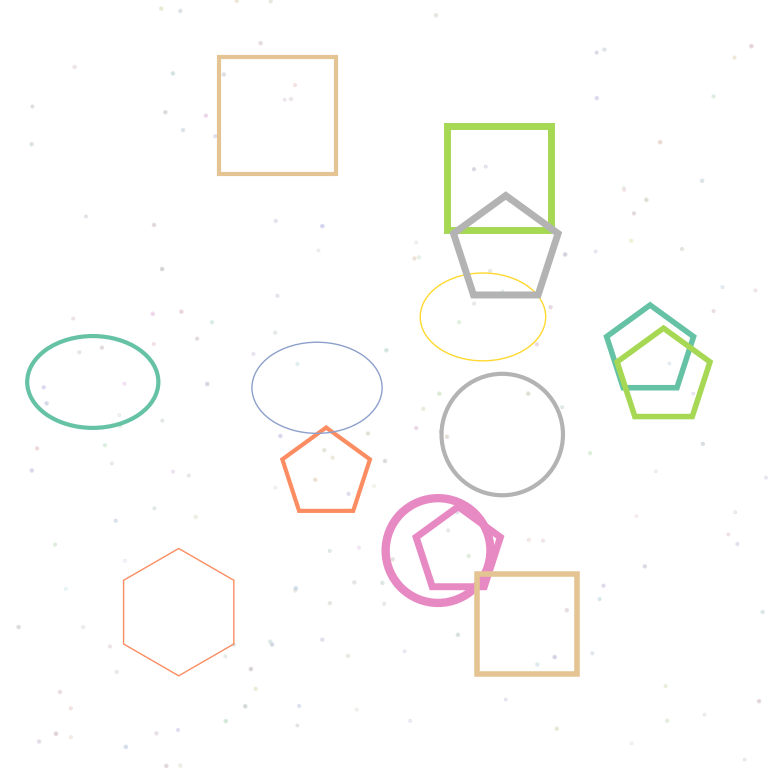[{"shape": "oval", "thickness": 1.5, "radius": 0.43, "center": [0.12, 0.504]}, {"shape": "pentagon", "thickness": 2, "radius": 0.3, "center": [0.844, 0.544]}, {"shape": "hexagon", "thickness": 0.5, "radius": 0.41, "center": [0.232, 0.205]}, {"shape": "pentagon", "thickness": 1.5, "radius": 0.3, "center": [0.424, 0.385]}, {"shape": "oval", "thickness": 0.5, "radius": 0.42, "center": [0.412, 0.496]}, {"shape": "circle", "thickness": 3, "radius": 0.34, "center": [0.569, 0.285]}, {"shape": "pentagon", "thickness": 2.5, "radius": 0.29, "center": [0.595, 0.285]}, {"shape": "square", "thickness": 2.5, "radius": 0.34, "center": [0.648, 0.768]}, {"shape": "pentagon", "thickness": 2, "radius": 0.32, "center": [0.862, 0.51]}, {"shape": "oval", "thickness": 0.5, "radius": 0.41, "center": [0.627, 0.588]}, {"shape": "square", "thickness": 1.5, "radius": 0.38, "center": [0.361, 0.85]}, {"shape": "square", "thickness": 2, "radius": 0.32, "center": [0.684, 0.19]}, {"shape": "pentagon", "thickness": 2.5, "radius": 0.36, "center": [0.657, 0.675]}, {"shape": "circle", "thickness": 1.5, "radius": 0.39, "center": [0.652, 0.436]}]